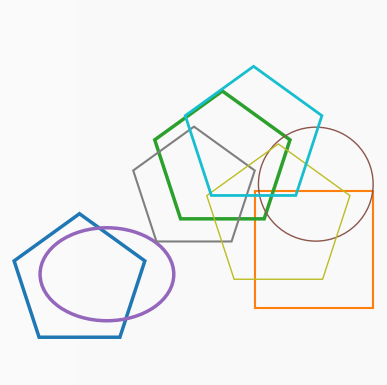[{"shape": "pentagon", "thickness": 2.5, "radius": 0.89, "center": [0.205, 0.268]}, {"shape": "square", "thickness": 1.5, "radius": 0.76, "center": [0.81, 0.351]}, {"shape": "pentagon", "thickness": 2.5, "radius": 0.92, "center": [0.574, 0.58]}, {"shape": "oval", "thickness": 2.5, "radius": 0.86, "center": [0.276, 0.288]}, {"shape": "circle", "thickness": 1, "radius": 0.74, "center": [0.815, 0.522]}, {"shape": "pentagon", "thickness": 1.5, "radius": 0.82, "center": [0.501, 0.506]}, {"shape": "pentagon", "thickness": 1, "radius": 0.97, "center": [0.718, 0.432]}, {"shape": "pentagon", "thickness": 2, "radius": 0.93, "center": [0.654, 0.642]}]